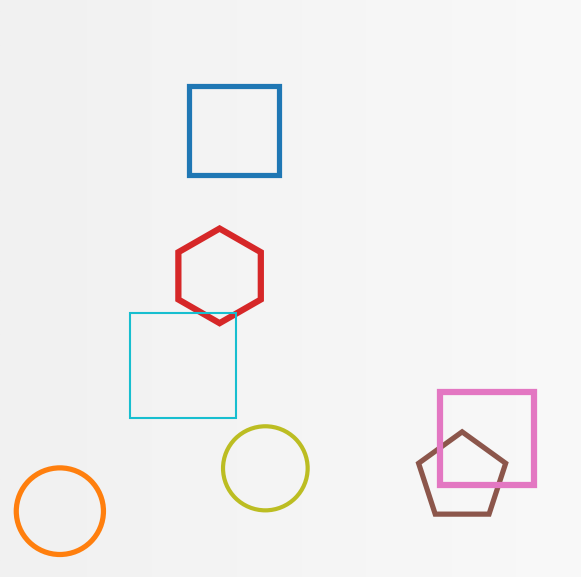[{"shape": "square", "thickness": 2.5, "radius": 0.39, "center": [0.403, 0.773]}, {"shape": "circle", "thickness": 2.5, "radius": 0.37, "center": [0.103, 0.114]}, {"shape": "hexagon", "thickness": 3, "radius": 0.41, "center": [0.378, 0.521]}, {"shape": "pentagon", "thickness": 2.5, "radius": 0.39, "center": [0.795, 0.173]}, {"shape": "square", "thickness": 3, "radius": 0.4, "center": [0.838, 0.24]}, {"shape": "circle", "thickness": 2, "radius": 0.36, "center": [0.456, 0.188]}, {"shape": "square", "thickness": 1, "radius": 0.45, "center": [0.315, 0.365]}]